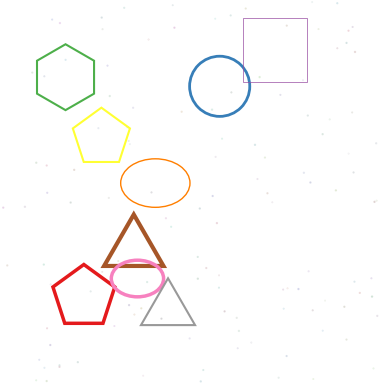[{"shape": "pentagon", "thickness": 2.5, "radius": 0.42, "center": [0.218, 0.229]}, {"shape": "circle", "thickness": 2, "radius": 0.39, "center": [0.571, 0.776]}, {"shape": "hexagon", "thickness": 1.5, "radius": 0.43, "center": [0.17, 0.8]}, {"shape": "square", "thickness": 0.5, "radius": 0.42, "center": [0.715, 0.87]}, {"shape": "oval", "thickness": 1, "radius": 0.45, "center": [0.403, 0.525]}, {"shape": "pentagon", "thickness": 1.5, "radius": 0.39, "center": [0.263, 0.642]}, {"shape": "triangle", "thickness": 3, "radius": 0.45, "center": [0.347, 0.354]}, {"shape": "oval", "thickness": 2.5, "radius": 0.34, "center": [0.357, 0.277]}, {"shape": "triangle", "thickness": 1.5, "radius": 0.41, "center": [0.436, 0.196]}]